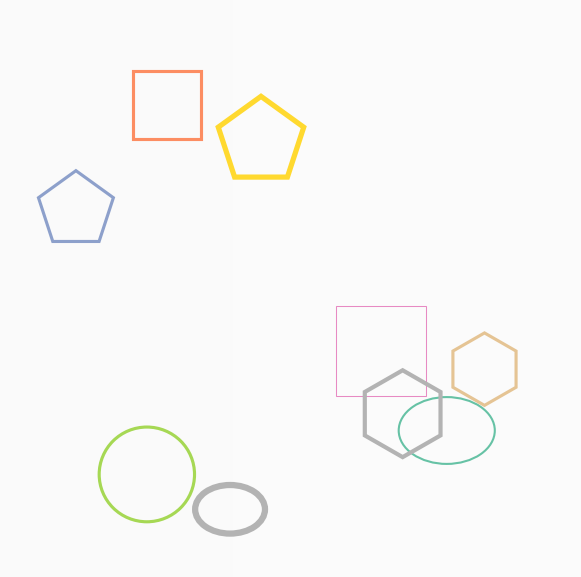[{"shape": "oval", "thickness": 1, "radius": 0.41, "center": [0.769, 0.254]}, {"shape": "square", "thickness": 1.5, "radius": 0.29, "center": [0.287, 0.817]}, {"shape": "pentagon", "thickness": 1.5, "radius": 0.34, "center": [0.131, 0.636]}, {"shape": "square", "thickness": 0.5, "radius": 0.39, "center": [0.656, 0.392]}, {"shape": "circle", "thickness": 1.5, "radius": 0.41, "center": [0.253, 0.178]}, {"shape": "pentagon", "thickness": 2.5, "radius": 0.39, "center": [0.449, 0.755]}, {"shape": "hexagon", "thickness": 1.5, "radius": 0.31, "center": [0.834, 0.36]}, {"shape": "hexagon", "thickness": 2, "radius": 0.38, "center": [0.693, 0.283]}, {"shape": "oval", "thickness": 3, "radius": 0.3, "center": [0.396, 0.117]}]